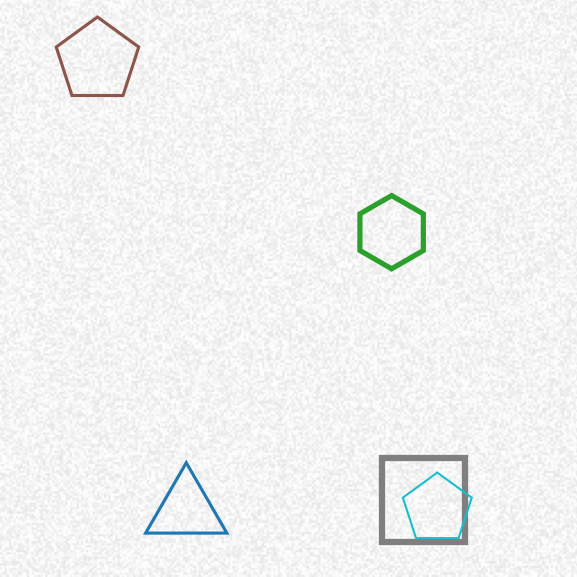[{"shape": "triangle", "thickness": 1.5, "radius": 0.41, "center": [0.323, 0.117]}, {"shape": "hexagon", "thickness": 2.5, "radius": 0.32, "center": [0.678, 0.597]}, {"shape": "pentagon", "thickness": 1.5, "radius": 0.38, "center": [0.169, 0.895]}, {"shape": "square", "thickness": 3, "radius": 0.36, "center": [0.734, 0.133]}, {"shape": "pentagon", "thickness": 1, "radius": 0.31, "center": [0.757, 0.118]}]